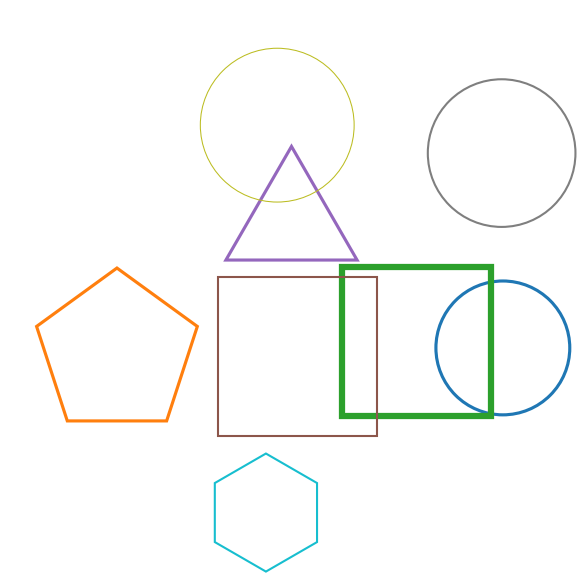[{"shape": "circle", "thickness": 1.5, "radius": 0.58, "center": [0.871, 0.397]}, {"shape": "pentagon", "thickness": 1.5, "radius": 0.73, "center": [0.203, 0.389]}, {"shape": "square", "thickness": 3, "radius": 0.65, "center": [0.722, 0.408]}, {"shape": "triangle", "thickness": 1.5, "radius": 0.66, "center": [0.505, 0.614]}, {"shape": "square", "thickness": 1, "radius": 0.69, "center": [0.515, 0.381]}, {"shape": "circle", "thickness": 1, "radius": 0.64, "center": [0.869, 0.734]}, {"shape": "circle", "thickness": 0.5, "radius": 0.67, "center": [0.48, 0.782]}, {"shape": "hexagon", "thickness": 1, "radius": 0.51, "center": [0.46, 0.112]}]